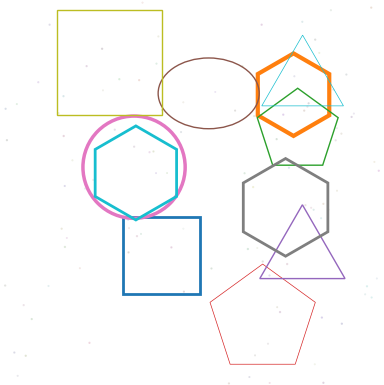[{"shape": "square", "thickness": 2, "radius": 0.5, "center": [0.42, 0.337]}, {"shape": "hexagon", "thickness": 3, "radius": 0.54, "center": [0.762, 0.754]}, {"shape": "pentagon", "thickness": 1, "radius": 0.55, "center": [0.773, 0.66]}, {"shape": "pentagon", "thickness": 0.5, "radius": 0.72, "center": [0.682, 0.17]}, {"shape": "triangle", "thickness": 1, "radius": 0.64, "center": [0.785, 0.34]}, {"shape": "oval", "thickness": 1, "radius": 0.66, "center": [0.542, 0.758]}, {"shape": "circle", "thickness": 2.5, "radius": 0.66, "center": [0.348, 0.566]}, {"shape": "hexagon", "thickness": 2, "radius": 0.63, "center": [0.742, 0.461]}, {"shape": "square", "thickness": 1, "radius": 0.68, "center": [0.284, 0.838]}, {"shape": "hexagon", "thickness": 2, "radius": 0.61, "center": [0.353, 0.551]}, {"shape": "triangle", "thickness": 0.5, "radius": 0.61, "center": [0.786, 0.786]}]